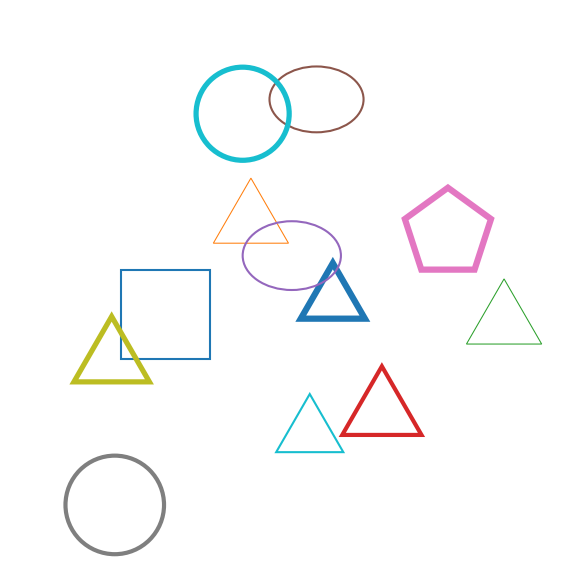[{"shape": "triangle", "thickness": 3, "radius": 0.32, "center": [0.576, 0.479]}, {"shape": "square", "thickness": 1, "radius": 0.39, "center": [0.287, 0.455]}, {"shape": "triangle", "thickness": 0.5, "radius": 0.38, "center": [0.434, 0.616]}, {"shape": "triangle", "thickness": 0.5, "radius": 0.38, "center": [0.873, 0.441]}, {"shape": "triangle", "thickness": 2, "radius": 0.4, "center": [0.661, 0.286]}, {"shape": "oval", "thickness": 1, "radius": 0.43, "center": [0.505, 0.557]}, {"shape": "oval", "thickness": 1, "radius": 0.41, "center": [0.548, 0.827]}, {"shape": "pentagon", "thickness": 3, "radius": 0.39, "center": [0.776, 0.596]}, {"shape": "circle", "thickness": 2, "radius": 0.43, "center": [0.199, 0.125]}, {"shape": "triangle", "thickness": 2.5, "radius": 0.38, "center": [0.193, 0.376]}, {"shape": "circle", "thickness": 2.5, "radius": 0.4, "center": [0.42, 0.802]}, {"shape": "triangle", "thickness": 1, "radius": 0.34, "center": [0.536, 0.25]}]